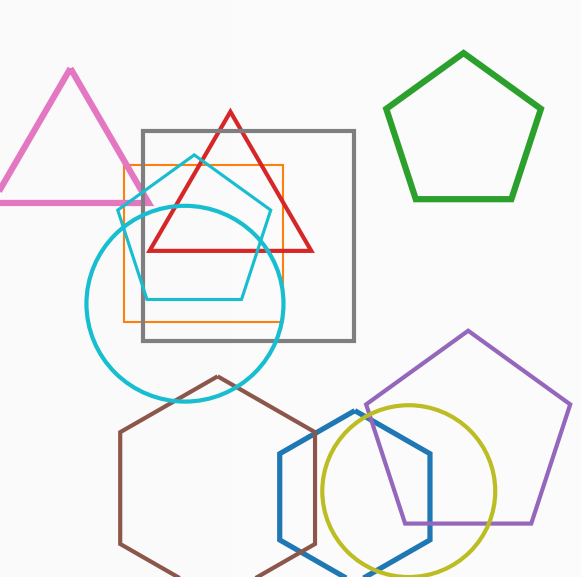[{"shape": "hexagon", "thickness": 2.5, "radius": 0.75, "center": [0.611, 0.139]}, {"shape": "square", "thickness": 1, "radius": 0.68, "center": [0.35, 0.577]}, {"shape": "pentagon", "thickness": 3, "radius": 0.7, "center": [0.798, 0.767]}, {"shape": "triangle", "thickness": 2, "radius": 0.8, "center": [0.396, 0.645]}, {"shape": "pentagon", "thickness": 2, "radius": 0.92, "center": [0.805, 0.242]}, {"shape": "hexagon", "thickness": 2, "radius": 0.97, "center": [0.374, 0.154]}, {"shape": "triangle", "thickness": 3, "radius": 0.78, "center": [0.121, 0.725]}, {"shape": "square", "thickness": 2, "radius": 0.91, "center": [0.427, 0.591]}, {"shape": "circle", "thickness": 2, "radius": 0.74, "center": [0.703, 0.149]}, {"shape": "pentagon", "thickness": 1.5, "radius": 0.69, "center": [0.334, 0.593]}, {"shape": "circle", "thickness": 2, "radius": 0.85, "center": [0.318, 0.473]}]